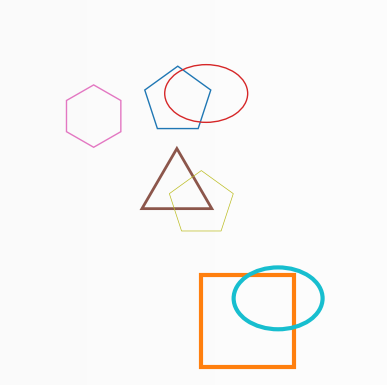[{"shape": "pentagon", "thickness": 1, "radius": 0.45, "center": [0.459, 0.739]}, {"shape": "square", "thickness": 3, "radius": 0.6, "center": [0.638, 0.167]}, {"shape": "oval", "thickness": 1, "radius": 0.54, "center": [0.532, 0.757]}, {"shape": "triangle", "thickness": 2, "radius": 0.52, "center": [0.456, 0.51]}, {"shape": "hexagon", "thickness": 1, "radius": 0.4, "center": [0.242, 0.698]}, {"shape": "pentagon", "thickness": 0.5, "radius": 0.43, "center": [0.52, 0.47]}, {"shape": "oval", "thickness": 3, "radius": 0.57, "center": [0.718, 0.225]}]